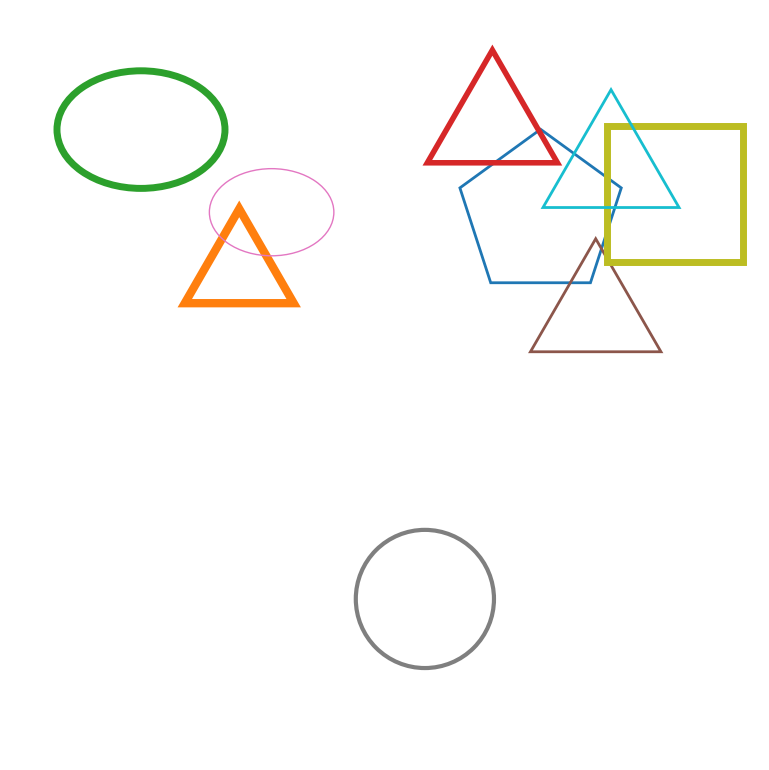[{"shape": "pentagon", "thickness": 1, "radius": 0.55, "center": [0.702, 0.722]}, {"shape": "triangle", "thickness": 3, "radius": 0.41, "center": [0.311, 0.647]}, {"shape": "oval", "thickness": 2.5, "radius": 0.55, "center": [0.183, 0.832]}, {"shape": "triangle", "thickness": 2, "radius": 0.49, "center": [0.639, 0.837]}, {"shape": "triangle", "thickness": 1, "radius": 0.49, "center": [0.774, 0.592]}, {"shape": "oval", "thickness": 0.5, "radius": 0.4, "center": [0.353, 0.724]}, {"shape": "circle", "thickness": 1.5, "radius": 0.45, "center": [0.552, 0.222]}, {"shape": "square", "thickness": 2.5, "radius": 0.44, "center": [0.877, 0.748]}, {"shape": "triangle", "thickness": 1, "radius": 0.51, "center": [0.794, 0.781]}]